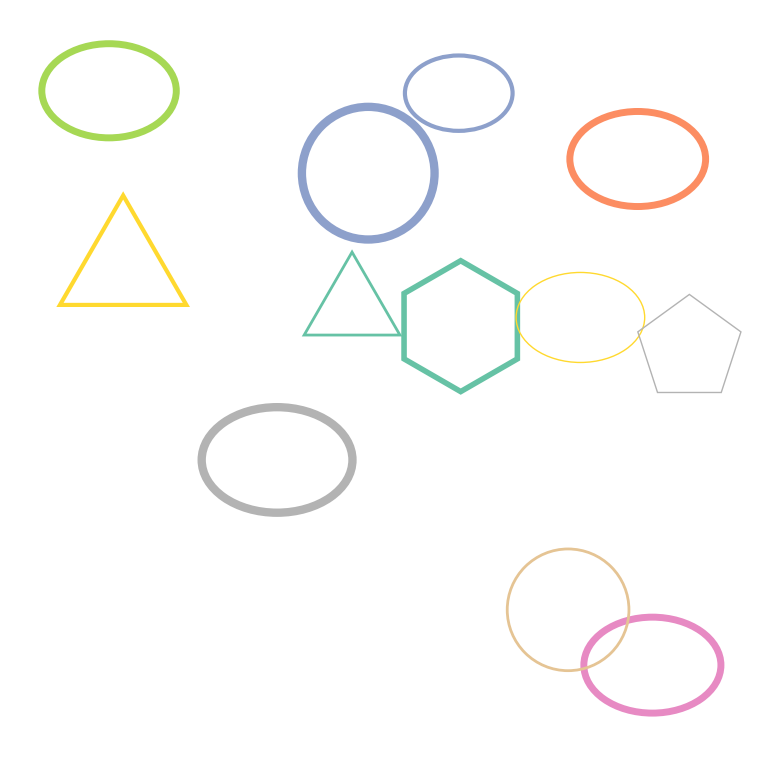[{"shape": "triangle", "thickness": 1, "radius": 0.36, "center": [0.457, 0.601]}, {"shape": "hexagon", "thickness": 2, "radius": 0.42, "center": [0.598, 0.576]}, {"shape": "oval", "thickness": 2.5, "radius": 0.44, "center": [0.828, 0.794]}, {"shape": "oval", "thickness": 1.5, "radius": 0.35, "center": [0.596, 0.879]}, {"shape": "circle", "thickness": 3, "radius": 0.43, "center": [0.478, 0.775]}, {"shape": "oval", "thickness": 2.5, "radius": 0.45, "center": [0.847, 0.136]}, {"shape": "oval", "thickness": 2.5, "radius": 0.44, "center": [0.142, 0.882]}, {"shape": "oval", "thickness": 0.5, "radius": 0.42, "center": [0.754, 0.588]}, {"shape": "triangle", "thickness": 1.5, "radius": 0.47, "center": [0.16, 0.651]}, {"shape": "circle", "thickness": 1, "radius": 0.4, "center": [0.738, 0.208]}, {"shape": "oval", "thickness": 3, "radius": 0.49, "center": [0.36, 0.403]}, {"shape": "pentagon", "thickness": 0.5, "radius": 0.35, "center": [0.895, 0.547]}]